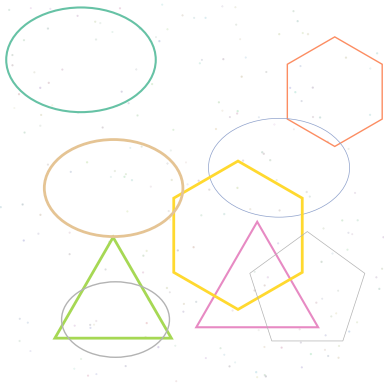[{"shape": "oval", "thickness": 1.5, "radius": 0.97, "center": [0.21, 0.845]}, {"shape": "hexagon", "thickness": 1, "radius": 0.71, "center": [0.87, 0.762]}, {"shape": "oval", "thickness": 0.5, "radius": 0.92, "center": [0.725, 0.564]}, {"shape": "triangle", "thickness": 1.5, "radius": 0.91, "center": [0.668, 0.241]}, {"shape": "triangle", "thickness": 2, "radius": 0.87, "center": [0.294, 0.209]}, {"shape": "hexagon", "thickness": 2, "radius": 0.96, "center": [0.618, 0.389]}, {"shape": "oval", "thickness": 2, "radius": 0.9, "center": [0.295, 0.512]}, {"shape": "oval", "thickness": 1, "radius": 0.7, "center": [0.3, 0.17]}, {"shape": "pentagon", "thickness": 0.5, "radius": 0.79, "center": [0.798, 0.241]}]